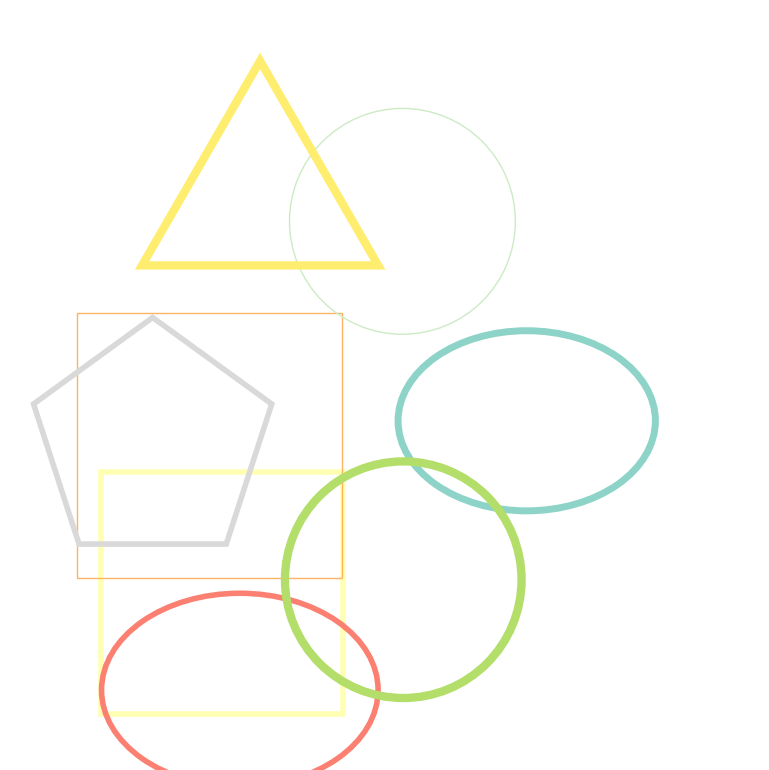[{"shape": "oval", "thickness": 2.5, "radius": 0.84, "center": [0.684, 0.454]}, {"shape": "square", "thickness": 2, "radius": 0.78, "center": [0.288, 0.23]}, {"shape": "oval", "thickness": 2, "radius": 0.9, "center": [0.311, 0.104]}, {"shape": "square", "thickness": 0.5, "radius": 0.86, "center": [0.272, 0.422]}, {"shape": "circle", "thickness": 3, "radius": 0.77, "center": [0.524, 0.247]}, {"shape": "pentagon", "thickness": 2, "radius": 0.81, "center": [0.198, 0.425]}, {"shape": "circle", "thickness": 0.5, "radius": 0.73, "center": [0.523, 0.713]}, {"shape": "triangle", "thickness": 3, "radius": 0.89, "center": [0.338, 0.744]}]